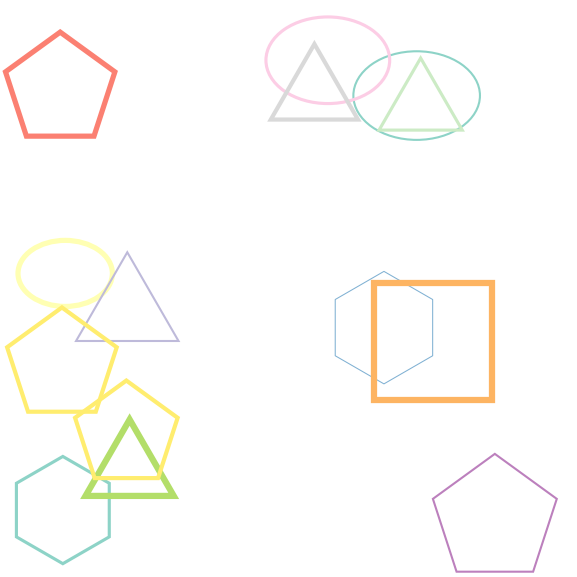[{"shape": "hexagon", "thickness": 1.5, "radius": 0.46, "center": [0.109, 0.116]}, {"shape": "oval", "thickness": 1, "radius": 0.55, "center": [0.721, 0.834]}, {"shape": "oval", "thickness": 2.5, "radius": 0.41, "center": [0.113, 0.526]}, {"shape": "triangle", "thickness": 1, "radius": 0.51, "center": [0.22, 0.46]}, {"shape": "pentagon", "thickness": 2.5, "radius": 0.5, "center": [0.104, 0.844]}, {"shape": "hexagon", "thickness": 0.5, "radius": 0.49, "center": [0.665, 0.432]}, {"shape": "square", "thickness": 3, "radius": 0.51, "center": [0.749, 0.408]}, {"shape": "triangle", "thickness": 3, "radius": 0.44, "center": [0.224, 0.184]}, {"shape": "oval", "thickness": 1.5, "radius": 0.54, "center": [0.568, 0.895]}, {"shape": "triangle", "thickness": 2, "radius": 0.44, "center": [0.544, 0.836]}, {"shape": "pentagon", "thickness": 1, "radius": 0.56, "center": [0.857, 0.1]}, {"shape": "triangle", "thickness": 1.5, "radius": 0.42, "center": [0.728, 0.815]}, {"shape": "pentagon", "thickness": 2, "radius": 0.5, "center": [0.107, 0.367]}, {"shape": "pentagon", "thickness": 2, "radius": 0.47, "center": [0.219, 0.247]}]